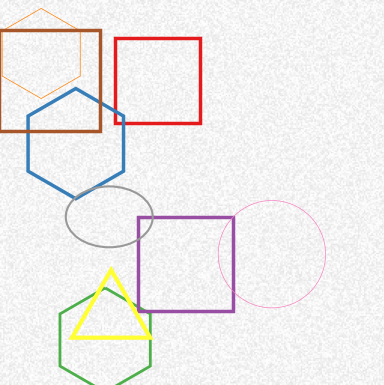[{"shape": "square", "thickness": 2.5, "radius": 0.55, "center": [0.41, 0.79]}, {"shape": "hexagon", "thickness": 2.5, "radius": 0.72, "center": [0.197, 0.627]}, {"shape": "hexagon", "thickness": 2, "radius": 0.68, "center": [0.273, 0.117]}, {"shape": "square", "thickness": 2.5, "radius": 0.61, "center": [0.482, 0.315]}, {"shape": "hexagon", "thickness": 0.5, "radius": 0.59, "center": [0.107, 0.861]}, {"shape": "triangle", "thickness": 3, "radius": 0.59, "center": [0.289, 0.182]}, {"shape": "square", "thickness": 2.5, "radius": 0.65, "center": [0.129, 0.791]}, {"shape": "circle", "thickness": 0.5, "radius": 0.7, "center": [0.706, 0.34]}, {"shape": "oval", "thickness": 1.5, "radius": 0.56, "center": [0.284, 0.437]}]